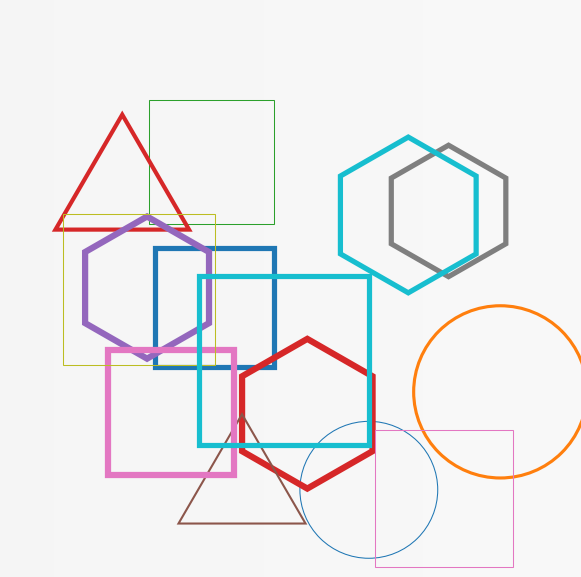[{"shape": "circle", "thickness": 0.5, "radius": 0.59, "center": [0.635, 0.151]}, {"shape": "square", "thickness": 2.5, "radius": 0.51, "center": [0.369, 0.466]}, {"shape": "circle", "thickness": 1.5, "radius": 0.75, "center": [0.861, 0.321]}, {"shape": "square", "thickness": 0.5, "radius": 0.54, "center": [0.364, 0.718]}, {"shape": "hexagon", "thickness": 3, "radius": 0.65, "center": [0.529, 0.283]}, {"shape": "triangle", "thickness": 2, "radius": 0.66, "center": [0.21, 0.668]}, {"shape": "hexagon", "thickness": 3, "radius": 0.62, "center": [0.253, 0.501]}, {"shape": "triangle", "thickness": 1, "radius": 0.63, "center": [0.416, 0.156]}, {"shape": "square", "thickness": 3, "radius": 0.54, "center": [0.294, 0.285]}, {"shape": "square", "thickness": 0.5, "radius": 0.59, "center": [0.764, 0.135]}, {"shape": "hexagon", "thickness": 2.5, "radius": 0.57, "center": [0.772, 0.634]}, {"shape": "square", "thickness": 0.5, "radius": 0.65, "center": [0.24, 0.498]}, {"shape": "square", "thickness": 2.5, "radius": 0.73, "center": [0.489, 0.374]}, {"shape": "hexagon", "thickness": 2.5, "radius": 0.67, "center": [0.702, 0.627]}]